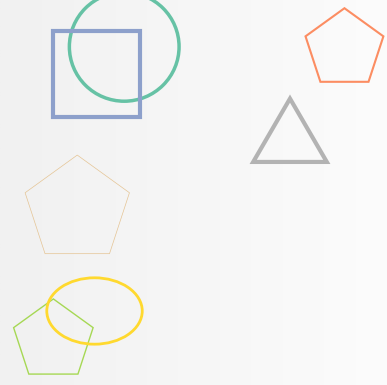[{"shape": "circle", "thickness": 2.5, "radius": 0.71, "center": [0.321, 0.879]}, {"shape": "pentagon", "thickness": 1.5, "radius": 0.53, "center": [0.889, 0.873]}, {"shape": "square", "thickness": 3, "radius": 0.56, "center": [0.249, 0.808]}, {"shape": "pentagon", "thickness": 1, "radius": 0.54, "center": [0.138, 0.116]}, {"shape": "oval", "thickness": 2, "radius": 0.62, "center": [0.244, 0.192]}, {"shape": "pentagon", "thickness": 0.5, "radius": 0.71, "center": [0.199, 0.456]}, {"shape": "triangle", "thickness": 3, "radius": 0.55, "center": [0.748, 0.634]}]